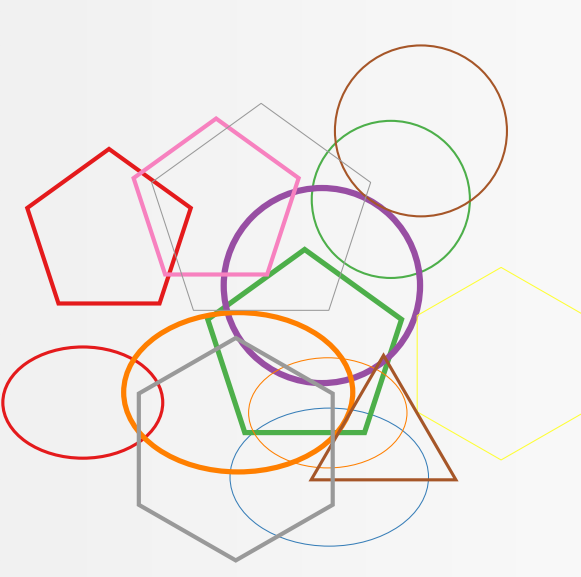[{"shape": "oval", "thickness": 1.5, "radius": 0.69, "center": [0.142, 0.302]}, {"shape": "pentagon", "thickness": 2, "radius": 0.74, "center": [0.188, 0.593]}, {"shape": "oval", "thickness": 0.5, "radius": 0.85, "center": [0.566, 0.173]}, {"shape": "pentagon", "thickness": 2.5, "radius": 0.88, "center": [0.524, 0.392]}, {"shape": "circle", "thickness": 1, "radius": 0.68, "center": [0.672, 0.654]}, {"shape": "circle", "thickness": 3, "radius": 0.84, "center": [0.554, 0.505]}, {"shape": "oval", "thickness": 2.5, "radius": 0.99, "center": [0.41, 0.32]}, {"shape": "oval", "thickness": 0.5, "radius": 0.68, "center": [0.564, 0.284]}, {"shape": "hexagon", "thickness": 0.5, "radius": 0.83, "center": [0.862, 0.369]}, {"shape": "triangle", "thickness": 1.5, "radius": 0.72, "center": [0.66, 0.24]}, {"shape": "circle", "thickness": 1, "radius": 0.74, "center": [0.724, 0.772]}, {"shape": "pentagon", "thickness": 2, "radius": 0.75, "center": [0.372, 0.645]}, {"shape": "hexagon", "thickness": 2, "radius": 0.96, "center": [0.406, 0.221]}, {"shape": "pentagon", "thickness": 0.5, "radius": 0.99, "center": [0.449, 0.622]}]